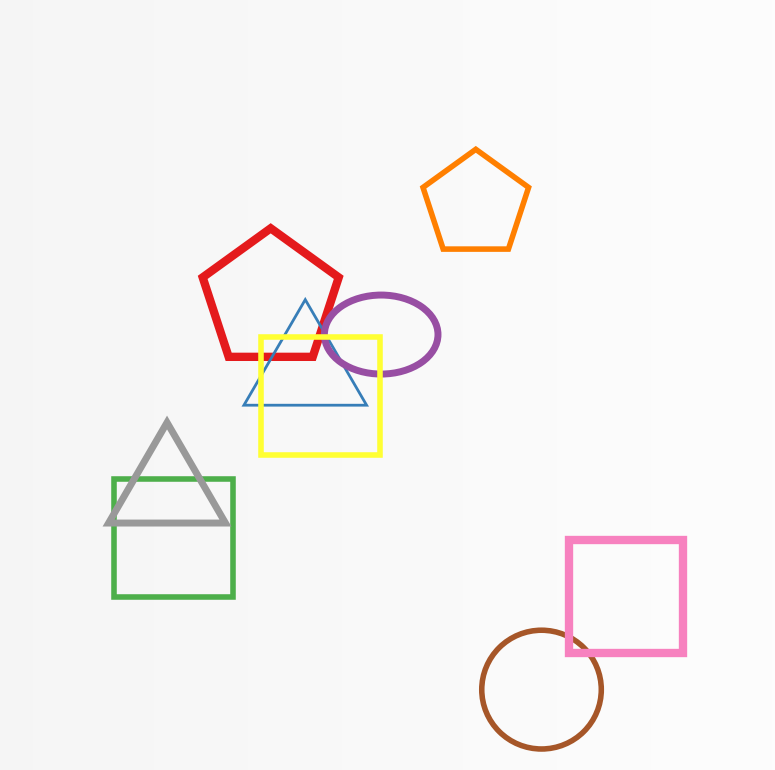[{"shape": "pentagon", "thickness": 3, "radius": 0.46, "center": [0.349, 0.611]}, {"shape": "triangle", "thickness": 1, "radius": 0.46, "center": [0.394, 0.519]}, {"shape": "square", "thickness": 2, "radius": 0.38, "center": [0.224, 0.302]}, {"shape": "oval", "thickness": 2.5, "radius": 0.37, "center": [0.492, 0.566]}, {"shape": "pentagon", "thickness": 2, "radius": 0.36, "center": [0.614, 0.734]}, {"shape": "square", "thickness": 2, "radius": 0.39, "center": [0.413, 0.486]}, {"shape": "circle", "thickness": 2, "radius": 0.39, "center": [0.699, 0.104]}, {"shape": "square", "thickness": 3, "radius": 0.37, "center": [0.808, 0.225]}, {"shape": "triangle", "thickness": 2.5, "radius": 0.44, "center": [0.216, 0.364]}]